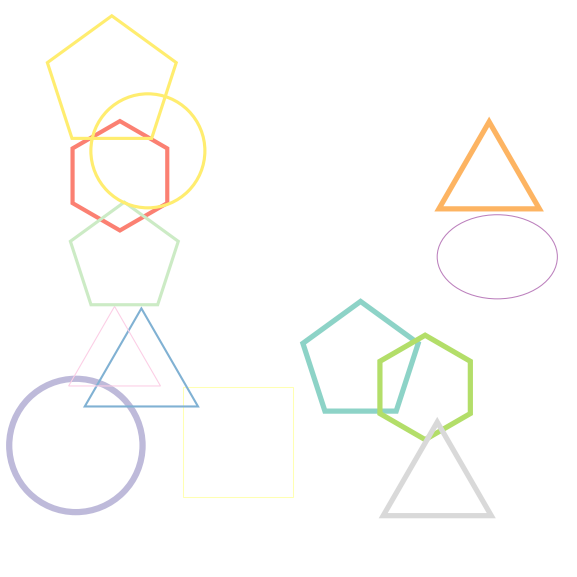[{"shape": "pentagon", "thickness": 2.5, "radius": 0.52, "center": [0.624, 0.372]}, {"shape": "square", "thickness": 0.5, "radius": 0.48, "center": [0.413, 0.233]}, {"shape": "circle", "thickness": 3, "radius": 0.58, "center": [0.131, 0.228]}, {"shape": "hexagon", "thickness": 2, "radius": 0.47, "center": [0.208, 0.695]}, {"shape": "triangle", "thickness": 1, "radius": 0.57, "center": [0.245, 0.352]}, {"shape": "triangle", "thickness": 2.5, "radius": 0.5, "center": [0.847, 0.688]}, {"shape": "hexagon", "thickness": 2.5, "radius": 0.45, "center": [0.736, 0.328]}, {"shape": "triangle", "thickness": 0.5, "radius": 0.46, "center": [0.198, 0.377]}, {"shape": "triangle", "thickness": 2.5, "radius": 0.54, "center": [0.757, 0.16]}, {"shape": "oval", "thickness": 0.5, "radius": 0.52, "center": [0.861, 0.554]}, {"shape": "pentagon", "thickness": 1.5, "radius": 0.49, "center": [0.215, 0.551]}, {"shape": "circle", "thickness": 1.5, "radius": 0.49, "center": [0.256, 0.738]}, {"shape": "pentagon", "thickness": 1.5, "radius": 0.59, "center": [0.194, 0.854]}]